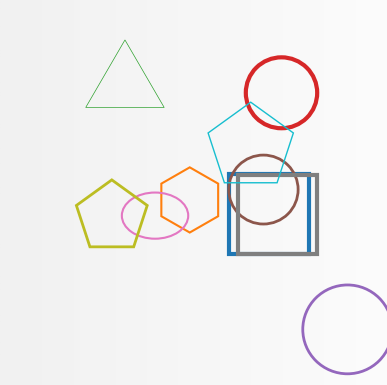[{"shape": "square", "thickness": 3, "radius": 0.52, "center": [0.694, 0.445]}, {"shape": "hexagon", "thickness": 1.5, "radius": 0.42, "center": [0.49, 0.481]}, {"shape": "triangle", "thickness": 0.5, "radius": 0.58, "center": [0.322, 0.779]}, {"shape": "circle", "thickness": 3, "radius": 0.46, "center": [0.726, 0.759]}, {"shape": "circle", "thickness": 2, "radius": 0.58, "center": [0.897, 0.144]}, {"shape": "circle", "thickness": 2, "radius": 0.45, "center": [0.68, 0.508]}, {"shape": "oval", "thickness": 1.5, "radius": 0.43, "center": [0.4, 0.44]}, {"shape": "square", "thickness": 3, "radius": 0.51, "center": [0.716, 0.443]}, {"shape": "pentagon", "thickness": 2, "radius": 0.48, "center": [0.289, 0.437]}, {"shape": "pentagon", "thickness": 1, "radius": 0.58, "center": [0.647, 0.619]}]